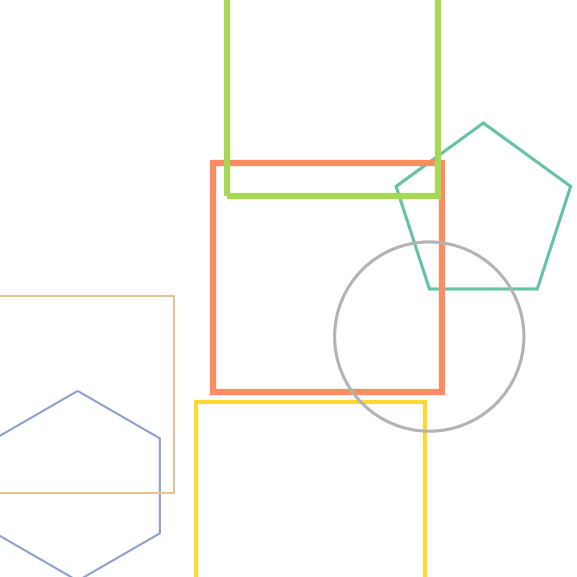[{"shape": "pentagon", "thickness": 1.5, "radius": 0.79, "center": [0.837, 0.627]}, {"shape": "square", "thickness": 3, "radius": 0.99, "center": [0.568, 0.519]}, {"shape": "hexagon", "thickness": 1, "radius": 0.82, "center": [0.134, 0.158]}, {"shape": "square", "thickness": 3, "radius": 0.91, "center": [0.575, 0.842]}, {"shape": "square", "thickness": 2, "radius": 0.99, "center": [0.538, 0.103]}, {"shape": "square", "thickness": 1, "radius": 0.85, "center": [0.132, 0.316]}, {"shape": "circle", "thickness": 1.5, "radius": 0.82, "center": [0.743, 0.416]}]